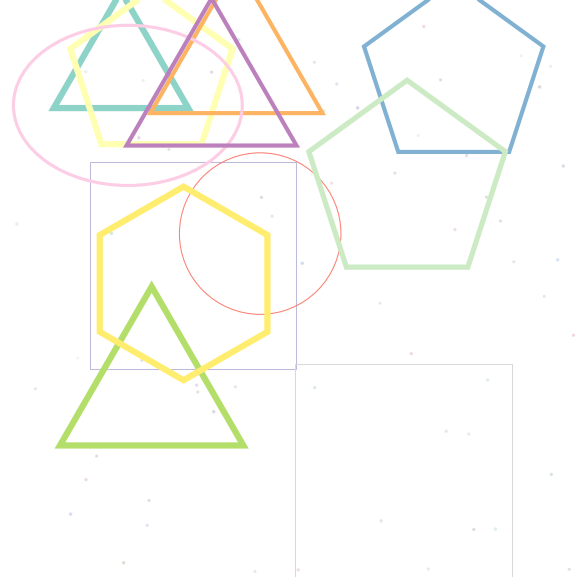[{"shape": "triangle", "thickness": 3, "radius": 0.67, "center": [0.21, 0.879]}, {"shape": "pentagon", "thickness": 3, "radius": 0.74, "center": [0.262, 0.869]}, {"shape": "square", "thickness": 0.5, "radius": 0.89, "center": [0.334, 0.539]}, {"shape": "circle", "thickness": 0.5, "radius": 0.7, "center": [0.451, 0.595]}, {"shape": "pentagon", "thickness": 2, "radius": 0.82, "center": [0.786, 0.868]}, {"shape": "triangle", "thickness": 2, "radius": 0.86, "center": [0.409, 0.889]}, {"shape": "triangle", "thickness": 3, "radius": 0.92, "center": [0.263, 0.319]}, {"shape": "oval", "thickness": 1.5, "radius": 0.99, "center": [0.221, 0.817]}, {"shape": "square", "thickness": 0.5, "radius": 0.94, "center": [0.699, 0.182]}, {"shape": "triangle", "thickness": 2, "radius": 0.85, "center": [0.366, 0.832]}, {"shape": "pentagon", "thickness": 2.5, "radius": 0.89, "center": [0.705, 0.681]}, {"shape": "hexagon", "thickness": 3, "radius": 0.84, "center": [0.318, 0.508]}]